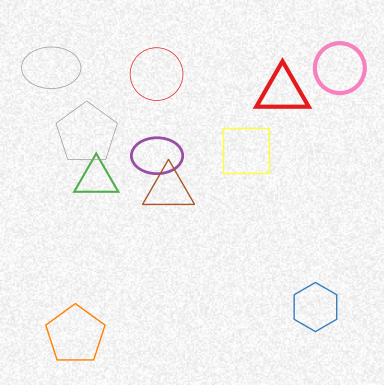[{"shape": "triangle", "thickness": 3, "radius": 0.39, "center": [0.734, 0.762]}, {"shape": "circle", "thickness": 0.5, "radius": 0.34, "center": [0.407, 0.807]}, {"shape": "hexagon", "thickness": 1, "radius": 0.32, "center": [0.819, 0.203]}, {"shape": "triangle", "thickness": 1.5, "radius": 0.33, "center": [0.25, 0.535]}, {"shape": "oval", "thickness": 2, "radius": 0.33, "center": [0.408, 0.596]}, {"shape": "pentagon", "thickness": 1, "radius": 0.4, "center": [0.196, 0.131]}, {"shape": "square", "thickness": 1, "radius": 0.3, "center": [0.639, 0.609]}, {"shape": "triangle", "thickness": 1, "radius": 0.39, "center": [0.438, 0.508]}, {"shape": "circle", "thickness": 3, "radius": 0.32, "center": [0.883, 0.823]}, {"shape": "oval", "thickness": 0.5, "radius": 0.39, "center": [0.133, 0.824]}, {"shape": "pentagon", "thickness": 0.5, "radius": 0.42, "center": [0.225, 0.654]}]